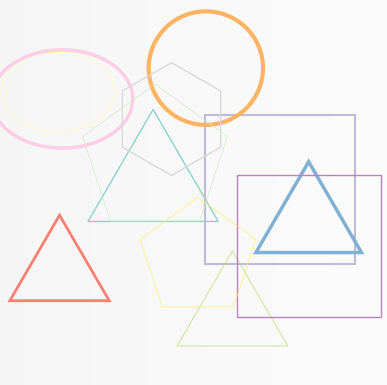[{"shape": "triangle", "thickness": 1, "radius": 0.97, "center": [0.395, 0.522]}, {"shape": "oval", "thickness": 0.5, "radius": 0.73, "center": [0.15, 0.762]}, {"shape": "square", "thickness": 1.5, "radius": 0.97, "center": [0.723, 0.508]}, {"shape": "triangle", "thickness": 2, "radius": 0.74, "center": [0.154, 0.293]}, {"shape": "triangle", "thickness": 2.5, "radius": 0.79, "center": [0.797, 0.423]}, {"shape": "circle", "thickness": 3, "radius": 0.74, "center": [0.531, 0.823]}, {"shape": "triangle", "thickness": 0.5, "radius": 0.82, "center": [0.6, 0.184]}, {"shape": "oval", "thickness": 2.5, "radius": 0.91, "center": [0.16, 0.743]}, {"shape": "hexagon", "thickness": 1, "radius": 0.73, "center": [0.443, 0.691]}, {"shape": "square", "thickness": 1, "radius": 0.92, "center": [0.797, 0.36]}, {"shape": "pentagon", "thickness": 0.5, "radius": 0.98, "center": [0.4, 0.585]}, {"shape": "pentagon", "thickness": 0.5, "radius": 0.79, "center": [0.511, 0.33]}]